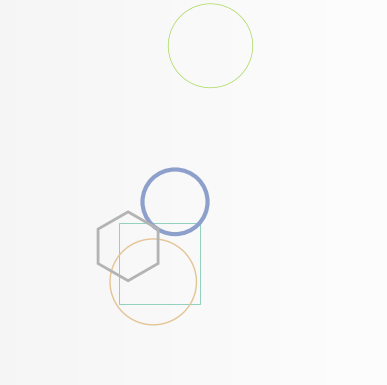[{"shape": "square", "thickness": 0.5, "radius": 0.53, "center": [0.412, 0.316]}, {"shape": "circle", "thickness": 3, "radius": 0.42, "center": [0.452, 0.476]}, {"shape": "circle", "thickness": 0.5, "radius": 0.55, "center": [0.543, 0.881]}, {"shape": "circle", "thickness": 1, "radius": 0.56, "center": [0.395, 0.268]}, {"shape": "hexagon", "thickness": 2, "radius": 0.45, "center": [0.331, 0.36]}]